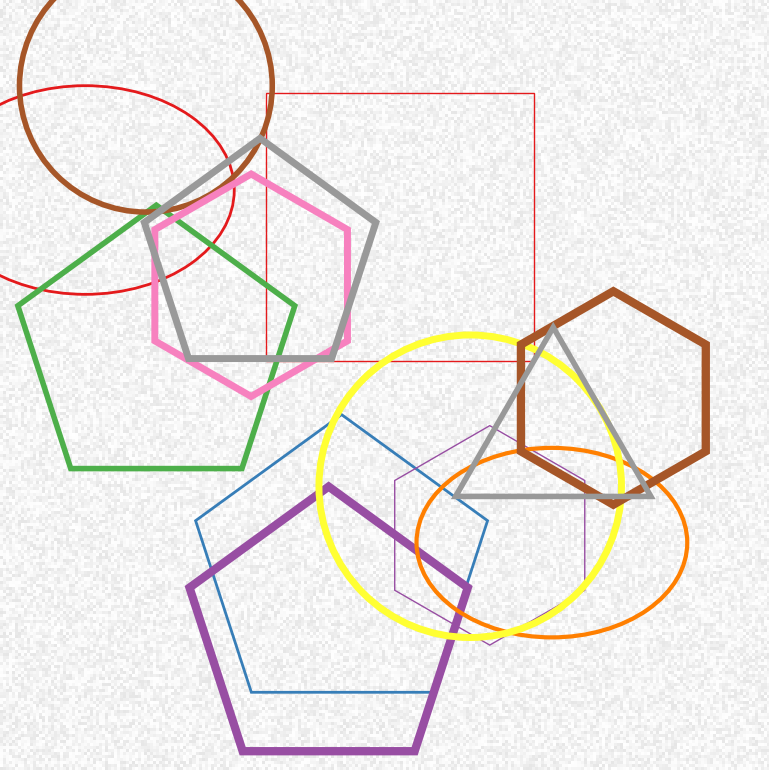[{"shape": "square", "thickness": 0.5, "radius": 0.87, "center": [0.519, 0.705]}, {"shape": "oval", "thickness": 1, "radius": 0.97, "center": [0.111, 0.753]}, {"shape": "pentagon", "thickness": 1, "radius": 1.0, "center": [0.444, 0.262]}, {"shape": "pentagon", "thickness": 2, "radius": 0.95, "center": [0.203, 0.544]}, {"shape": "hexagon", "thickness": 0.5, "radius": 0.71, "center": [0.636, 0.305]}, {"shape": "pentagon", "thickness": 3, "radius": 0.95, "center": [0.427, 0.178]}, {"shape": "oval", "thickness": 1.5, "radius": 0.88, "center": [0.717, 0.295]}, {"shape": "circle", "thickness": 2.5, "radius": 0.98, "center": [0.611, 0.369]}, {"shape": "hexagon", "thickness": 3, "radius": 0.69, "center": [0.797, 0.483]}, {"shape": "circle", "thickness": 2, "radius": 0.82, "center": [0.189, 0.889]}, {"shape": "hexagon", "thickness": 2.5, "radius": 0.72, "center": [0.326, 0.63]}, {"shape": "pentagon", "thickness": 2.5, "radius": 0.79, "center": [0.338, 0.662]}, {"shape": "triangle", "thickness": 2, "radius": 0.73, "center": [0.718, 0.429]}]